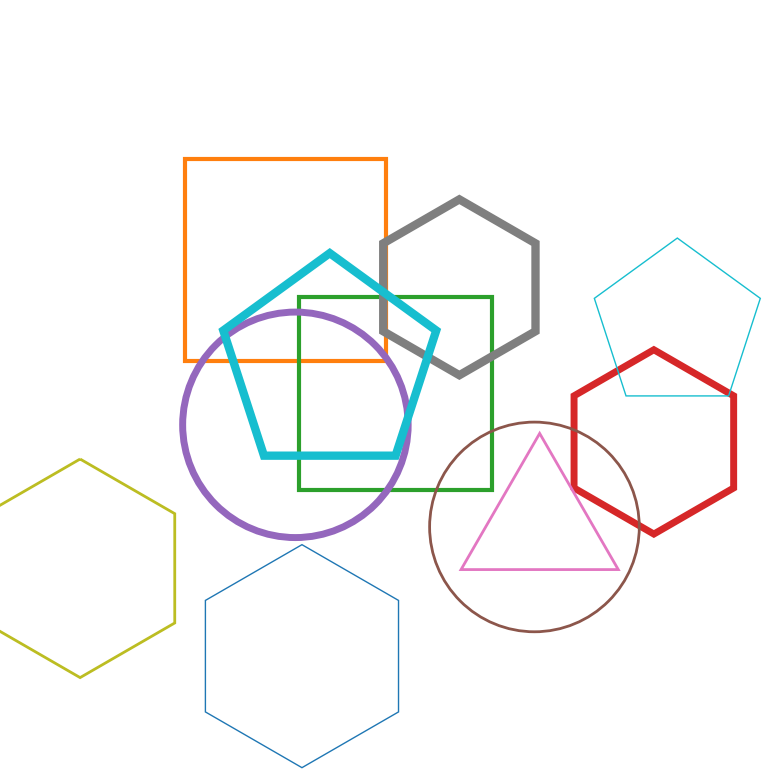[{"shape": "hexagon", "thickness": 0.5, "radius": 0.72, "center": [0.392, 0.148]}, {"shape": "square", "thickness": 1.5, "radius": 0.65, "center": [0.371, 0.662]}, {"shape": "square", "thickness": 1.5, "radius": 0.63, "center": [0.513, 0.489]}, {"shape": "hexagon", "thickness": 2.5, "radius": 0.6, "center": [0.849, 0.426]}, {"shape": "circle", "thickness": 2.5, "radius": 0.73, "center": [0.384, 0.448]}, {"shape": "circle", "thickness": 1, "radius": 0.68, "center": [0.694, 0.316]}, {"shape": "triangle", "thickness": 1, "radius": 0.59, "center": [0.701, 0.319]}, {"shape": "hexagon", "thickness": 3, "radius": 0.57, "center": [0.597, 0.627]}, {"shape": "hexagon", "thickness": 1, "radius": 0.71, "center": [0.104, 0.262]}, {"shape": "pentagon", "thickness": 0.5, "radius": 0.57, "center": [0.88, 0.578]}, {"shape": "pentagon", "thickness": 3, "radius": 0.73, "center": [0.428, 0.526]}]